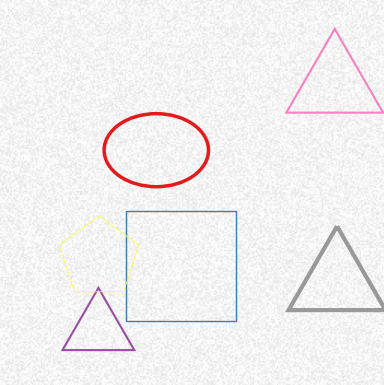[{"shape": "oval", "thickness": 2.5, "radius": 0.68, "center": [0.406, 0.61]}, {"shape": "square", "thickness": 1, "radius": 0.71, "center": [0.47, 0.309]}, {"shape": "triangle", "thickness": 1.5, "radius": 0.54, "center": [0.256, 0.144]}, {"shape": "pentagon", "thickness": 0.5, "radius": 0.54, "center": [0.257, 0.33]}, {"shape": "triangle", "thickness": 1.5, "radius": 0.73, "center": [0.869, 0.78]}, {"shape": "triangle", "thickness": 3, "radius": 0.73, "center": [0.875, 0.267]}]